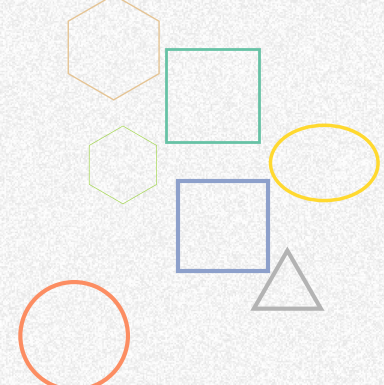[{"shape": "square", "thickness": 2, "radius": 0.6, "center": [0.552, 0.752]}, {"shape": "circle", "thickness": 3, "radius": 0.7, "center": [0.193, 0.128]}, {"shape": "square", "thickness": 3, "radius": 0.59, "center": [0.579, 0.413]}, {"shape": "hexagon", "thickness": 0.5, "radius": 0.51, "center": [0.319, 0.572]}, {"shape": "oval", "thickness": 2.5, "radius": 0.7, "center": [0.842, 0.577]}, {"shape": "hexagon", "thickness": 1, "radius": 0.68, "center": [0.295, 0.877]}, {"shape": "triangle", "thickness": 3, "radius": 0.5, "center": [0.746, 0.249]}]